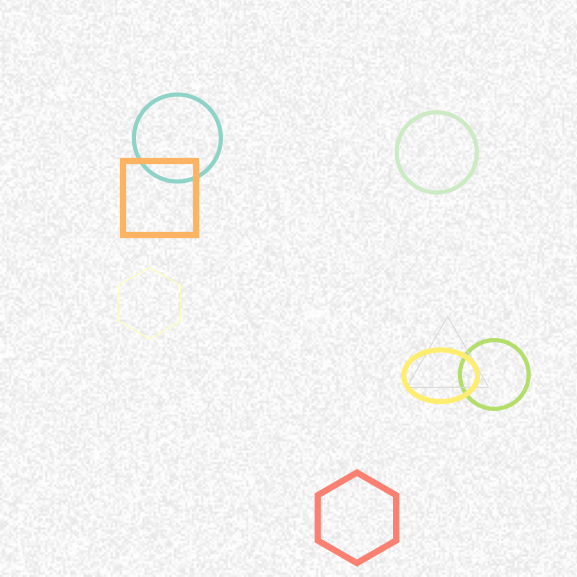[{"shape": "circle", "thickness": 2, "radius": 0.38, "center": [0.307, 0.76]}, {"shape": "hexagon", "thickness": 0.5, "radius": 0.31, "center": [0.259, 0.474]}, {"shape": "hexagon", "thickness": 3, "radius": 0.39, "center": [0.618, 0.102]}, {"shape": "square", "thickness": 3, "radius": 0.32, "center": [0.276, 0.657]}, {"shape": "circle", "thickness": 2, "radius": 0.3, "center": [0.856, 0.351]}, {"shape": "triangle", "thickness": 0.5, "radius": 0.41, "center": [0.775, 0.369]}, {"shape": "circle", "thickness": 2, "radius": 0.35, "center": [0.756, 0.735]}, {"shape": "oval", "thickness": 2.5, "radius": 0.32, "center": [0.763, 0.349]}]